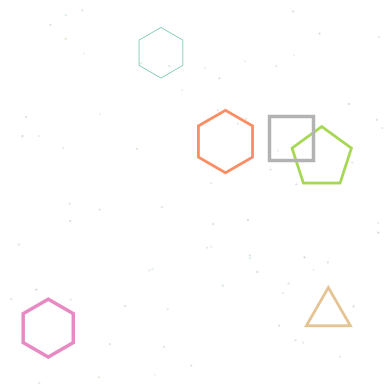[{"shape": "hexagon", "thickness": 0.5, "radius": 0.33, "center": [0.418, 0.863]}, {"shape": "hexagon", "thickness": 2, "radius": 0.41, "center": [0.586, 0.632]}, {"shape": "hexagon", "thickness": 2.5, "radius": 0.38, "center": [0.125, 0.148]}, {"shape": "pentagon", "thickness": 2, "radius": 0.41, "center": [0.836, 0.59]}, {"shape": "triangle", "thickness": 2, "radius": 0.33, "center": [0.853, 0.187]}, {"shape": "square", "thickness": 2.5, "radius": 0.29, "center": [0.756, 0.642]}]